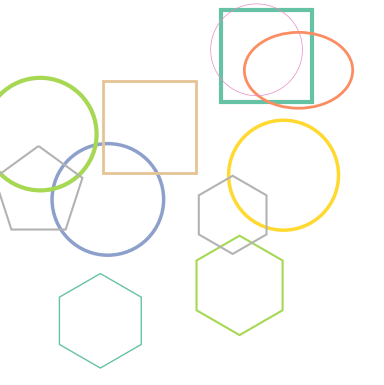[{"shape": "hexagon", "thickness": 1, "radius": 0.61, "center": [0.261, 0.167]}, {"shape": "square", "thickness": 3, "radius": 0.6, "center": [0.692, 0.855]}, {"shape": "oval", "thickness": 2, "radius": 0.7, "center": [0.775, 0.817]}, {"shape": "circle", "thickness": 2.5, "radius": 0.72, "center": [0.28, 0.482]}, {"shape": "circle", "thickness": 0.5, "radius": 0.6, "center": [0.666, 0.871]}, {"shape": "circle", "thickness": 3, "radius": 0.73, "center": [0.105, 0.652]}, {"shape": "hexagon", "thickness": 1.5, "radius": 0.65, "center": [0.622, 0.259]}, {"shape": "circle", "thickness": 2.5, "radius": 0.71, "center": [0.737, 0.545]}, {"shape": "square", "thickness": 2, "radius": 0.6, "center": [0.388, 0.671]}, {"shape": "pentagon", "thickness": 1.5, "radius": 0.6, "center": [0.1, 0.501]}, {"shape": "hexagon", "thickness": 1.5, "radius": 0.51, "center": [0.604, 0.442]}]